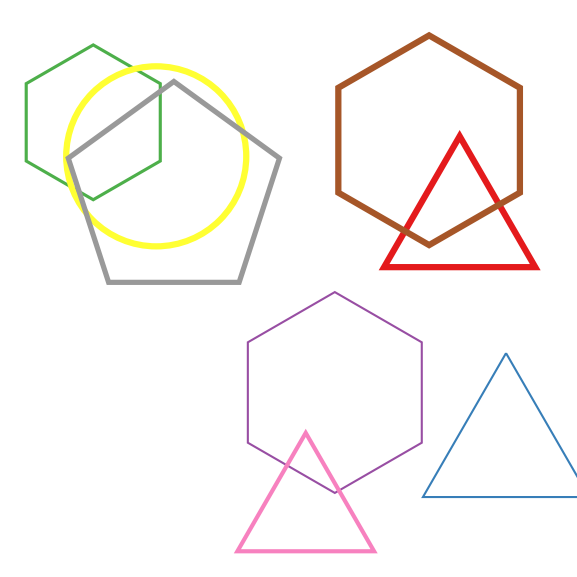[{"shape": "triangle", "thickness": 3, "radius": 0.76, "center": [0.796, 0.612]}, {"shape": "triangle", "thickness": 1, "radius": 0.83, "center": [0.876, 0.222]}, {"shape": "hexagon", "thickness": 1.5, "radius": 0.67, "center": [0.161, 0.787]}, {"shape": "hexagon", "thickness": 1, "radius": 0.87, "center": [0.58, 0.319]}, {"shape": "circle", "thickness": 3, "radius": 0.78, "center": [0.271, 0.728]}, {"shape": "hexagon", "thickness": 3, "radius": 0.91, "center": [0.743, 0.756]}, {"shape": "triangle", "thickness": 2, "radius": 0.68, "center": [0.529, 0.113]}, {"shape": "pentagon", "thickness": 2.5, "radius": 0.96, "center": [0.301, 0.666]}]